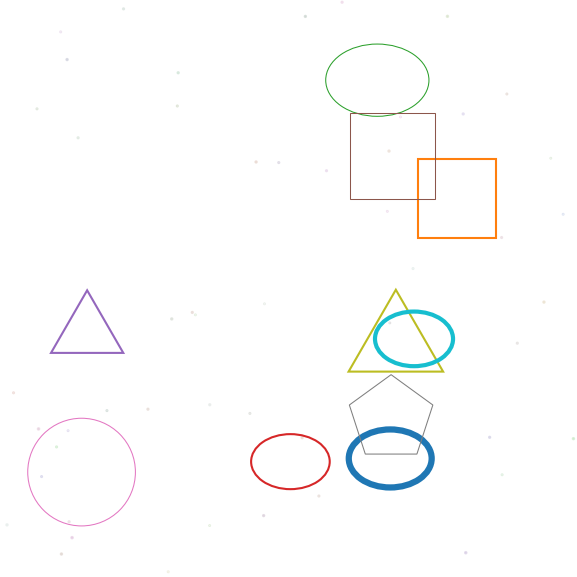[{"shape": "oval", "thickness": 3, "radius": 0.36, "center": [0.676, 0.205]}, {"shape": "square", "thickness": 1, "radius": 0.34, "center": [0.791, 0.656]}, {"shape": "oval", "thickness": 0.5, "radius": 0.45, "center": [0.653, 0.86]}, {"shape": "oval", "thickness": 1, "radius": 0.34, "center": [0.503, 0.2]}, {"shape": "triangle", "thickness": 1, "radius": 0.36, "center": [0.151, 0.424]}, {"shape": "square", "thickness": 0.5, "radius": 0.37, "center": [0.679, 0.729]}, {"shape": "circle", "thickness": 0.5, "radius": 0.47, "center": [0.141, 0.182]}, {"shape": "pentagon", "thickness": 0.5, "radius": 0.38, "center": [0.677, 0.274]}, {"shape": "triangle", "thickness": 1, "radius": 0.47, "center": [0.685, 0.403]}, {"shape": "oval", "thickness": 2, "radius": 0.34, "center": [0.717, 0.412]}]